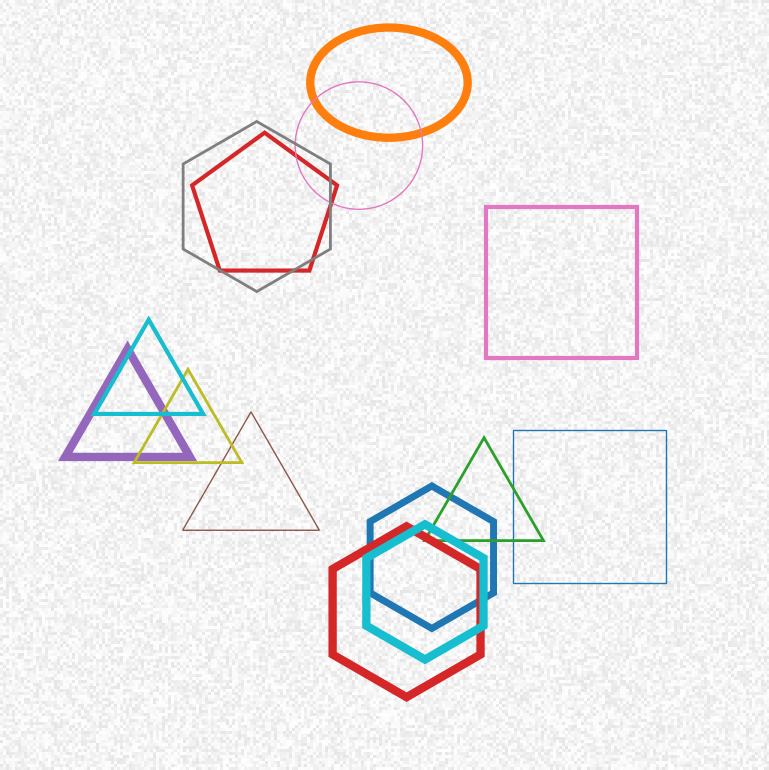[{"shape": "square", "thickness": 0.5, "radius": 0.5, "center": [0.765, 0.342]}, {"shape": "hexagon", "thickness": 2.5, "radius": 0.46, "center": [0.561, 0.276]}, {"shape": "oval", "thickness": 3, "radius": 0.51, "center": [0.505, 0.893]}, {"shape": "triangle", "thickness": 1, "radius": 0.45, "center": [0.629, 0.342]}, {"shape": "pentagon", "thickness": 1.5, "radius": 0.49, "center": [0.344, 0.729]}, {"shape": "hexagon", "thickness": 3, "radius": 0.55, "center": [0.528, 0.206]}, {"shape": "triangle", "thickness": 3, "radius": 0.47, "center": [0.166, 0.453]}, {"shape": "triangle", "thickness": 0.5, "radius": 0.51, "center": [0.326, 0.363]}, {"shape": "circle", "thickness": 0.5, "radius": 0.41, "center": [0.466, 0.811]}, {"shape": "square", "thickness": 1.5, "radius": 0.49, "center": [0.729, 0.633]}, {"shape": "hexagon", "thickness": 1, "radius": 0.55, "center": [0.333, 0.732]}, {"shape": "triangle", "thickness": 1, "radius": 0.4, "center": [0.244, 0.44]}, {"shape": "hexagon", "thickness": 3, "radius": 0.44, "center": [0.552, 0.231]}, {"shape": "triangle", "thickness": 1.5, "radius": 0.41, "center": [0.193, 0.503]}]